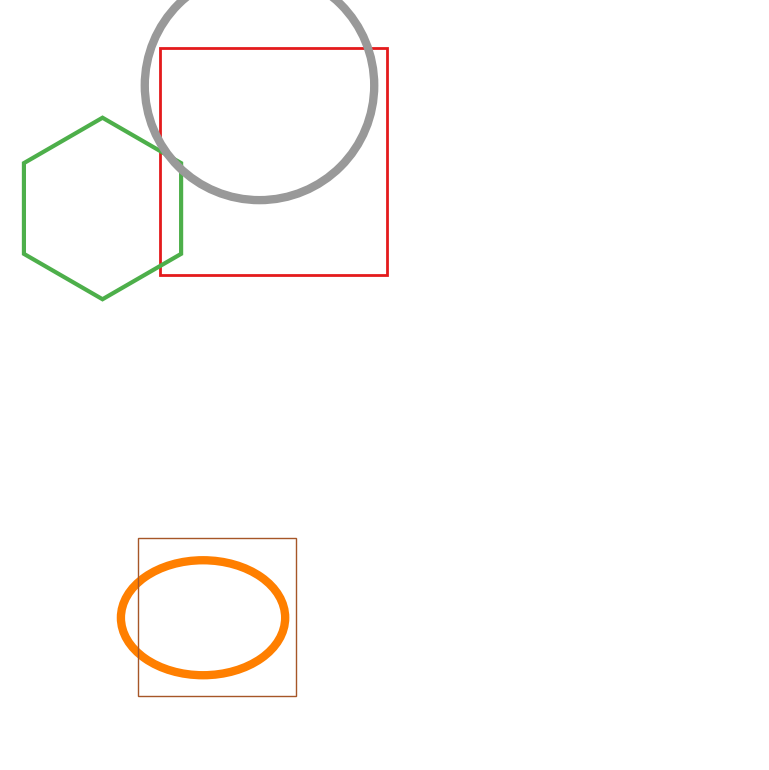[{"shape": "square", "thickness": 1, "radius": 0.74, "center": [0.355, 0.79]}, {"shape": "hexagon", "thickness": 1.5, "radius": 0.59, "center": [0.133, 0.729]}, {"shape": "oval", "thickness": 3, "radius": 0.53, "center": [0.264, 0.198]}, {"shape": "square", "thickness": 0.5, "radius": 0.51, "center": [0.282, 0.198]}, {"shape": "circle", "thickness": 3, "radius": 0.74, "center": [0.337, 0.889]}]